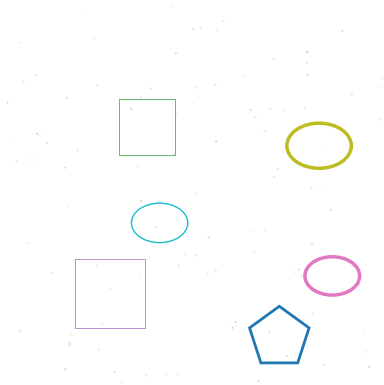[{"shape": "pentagon", "thickness": 2, "radius": 0.41, "center": [0.726, 0.123]}, {"shape": "square", "thickness": 0.5, "radius": 0.36, "center": [0.381, 0.67]}, {"shape": "square", "thickness": 0.5, "radius": 0.45, "center": [0.286, 0.237]}, {"shape": "oval", "thickness": 2.5, "radius": 0.36, "center": [0.863, 0.283]}, {"shape": "oval", "thickness": 2.5, "radius": 0.42, "center": [0.829, 0.621]}, {"shape": "oval", "thickness": 1, "radius": 0.37, "center": [0.415, 0.421]}]